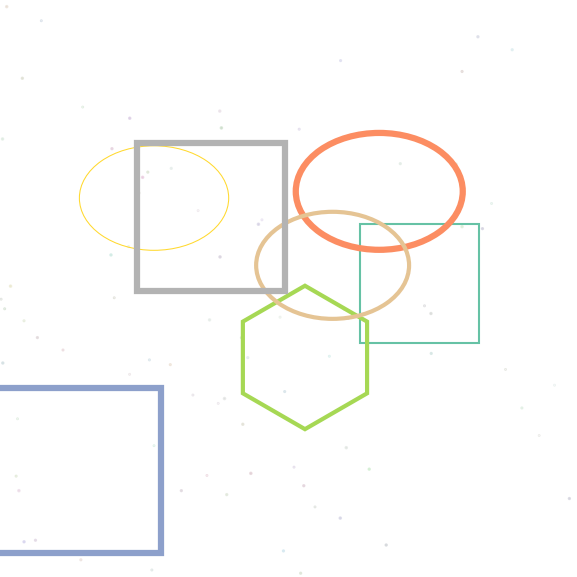[{"shape": "square", "thickness": 1, "radius": 0.52, "center": [0.726, 0.509]}, {"shape": "oval", "thickness": 3, "radius": 0.72, "center": [0.657, 0.668]}, {"shape": "square", "thickness": 3, "radius": 0.71, "center": [0.137, 0.184]}, {"shape": "hexagon", "thickness": 2, "radius": 0.62, "center": [0.528, 0.38]}, {"shape": "oval", "thickness": 0.5, "radius": 0.65, "center": [0.267, 0.656]}, {"shape": "oval", "thickness": 2, "radius": 0.66, "center": [0.576, 0.54]}, {"shape": "square", "thickness": 3, "radius": 0.64, "center": [0.365, 0.624]}]